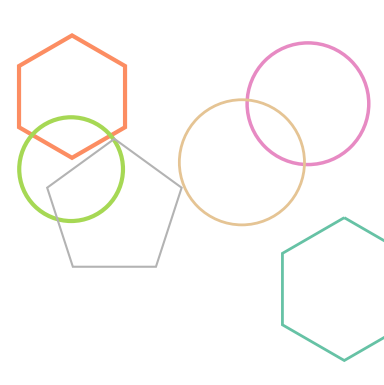[{"shape": "hexagon", "thickness": 2, "radius": 0.93, "center": [0.894, 0.249]}, {"shape": "hexagon", "thickness": 3, "radius": 0.79, "center": [0.187, 0.749]}, {"shape": "circle", "thickness": 2.5, "radius": 0.79, "center": [0.8, 0.731]}, {"shape": "circle", "thickness": 3, "radius": 0.67, "center": [0.185, 0.561]}, {"shape": "circle", "thickness": 2, "radius": 0.81, "center": [0.628, 0.578]}, {"shape": "pentagon", "thickness": 1.5, "radius": 0.92, "center": [0.297, 0.456]}]